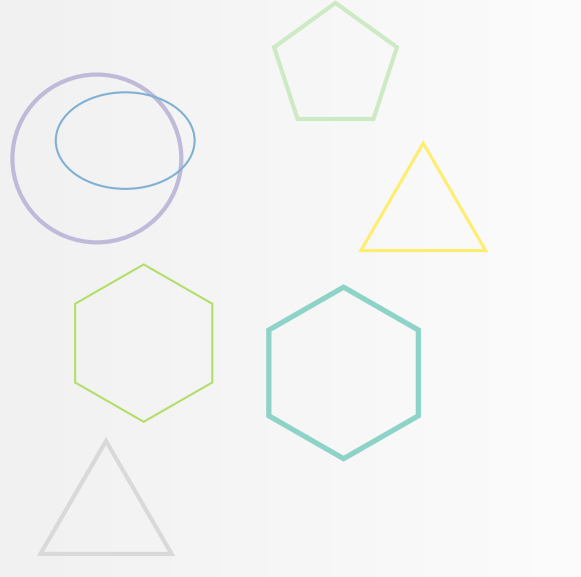[{"shape": "hexagon", "thickness": 2.5, "radius": 0.74, "center": [0.591, 0.353]}, {"shape": "circle", "thickness": 2, "radius": 0.73, "center": [0.167, 0.725]}, {"shape": "oval", "thickness": 1, "radius": 0.6, "center": [0.215, 0.756]}, {"shape": "hexagon", "thickness": 1, "radius": 0.68, "center": [0.247, 0.405]}, {"shape": "triangle", "thickness": 2, "radius": 0.65, "center": [0.182, 0.105]}, {"shape": "pentagon", "thickness": 2, "radius": 0.56, "center": [0.577, 0.883]}, {"shape": "triangle", "thickness": 1.5, "radius": 0.62, "center": [0.728, 0.627]}]